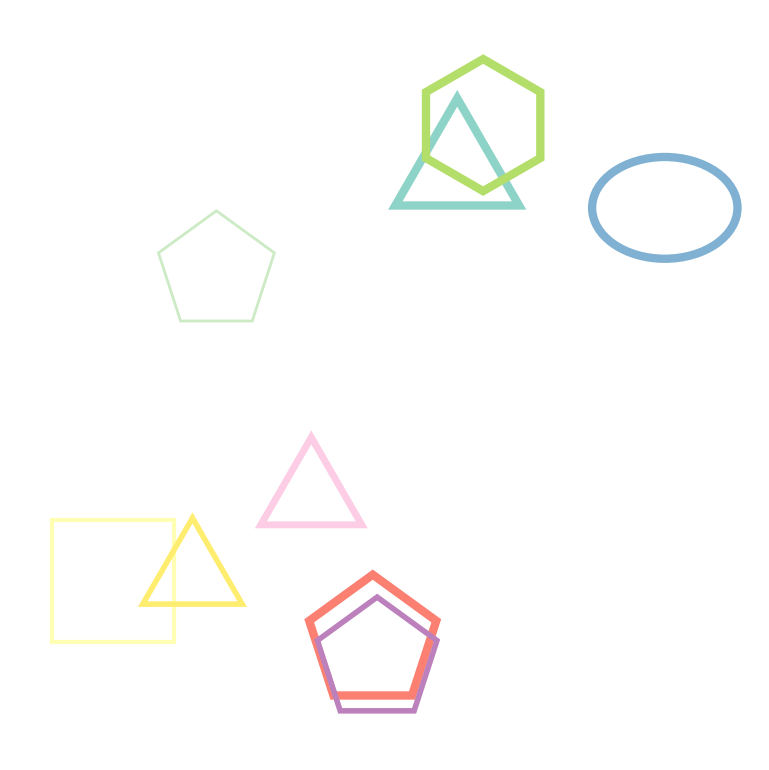[{"shape": "triangle", "thickness": 3, "radius": 0.46, "center": [0.594, 0.78]}, {"shape": "square", "thickness": 1.5, "radius": 0.4, "center": [0.146, 0.246]}, {"shape": "pentagon", "thickness": 3, "radius": 0.43, "center": [0.484, 0.167]}, {"shape": "oval", "thickness": 3, "radius": 0.47, "center": [0.863, 0.73]}, {"shape": "hexagon", "thickness": 3, "radius": 0.43, "center": [0.627, 0.838]}, {"shape": "triangle", "thickness": 2.5, "radius": 0.38, "center": [0.404, 0.356]}, {"shape": "pentagon", "thickness": 2, "radius": 0.41, "center": [0.49, 0.143]}, {"shape": "pentagon", "thickness": 1, "radius": 0.4, "center": [0.281, 0.647]}, {"shape": "triangle", "thickness": 2, "radius": 0.37, "center": [0.25, 0.253]}]